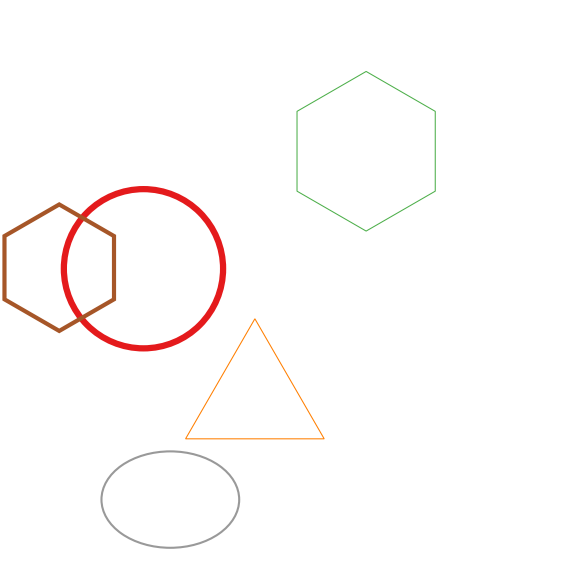[{"shape": "circle", "thickness": 3, "radius": 0.69, "center": [0.248, 0.534]}, {"shape": "hexagon", "thickness": 0.5, "radius": 0.69, "center": [0.634, 0.737]}, {"shape": "triangle", "thickness": 0.5, "radius": 0.69, "center": [0.441, 0.309]}, {"shape": "hexagon", "thickness": 2, "radius": 0.55, "center": [0.103, 0.536]}, {"shape": "oval", "thickness": 1, "radius": 0.6, "center": [0.295, 0.134]}]